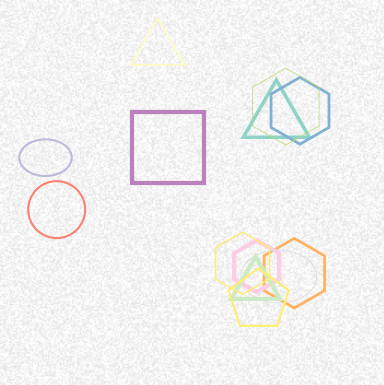[{"shape": "triangle", "thickness": 2.5, "radius": 0.5, "center": [0.718, 0.693]}, {"shape": "triangle", "thickness": 1, "radius": 0.41, "center": [0.41, 0.872]}, {"shape": "oval", "thickness": 1.5, "radius": 0.34, "center": [0.118, 0.59]}, {"shape": "circle", "thickness": 1.5, "radius": 0.37, "center": [0.147, 0.456]}, {"shape": "hexagon", "thickness": 2, "radius": 0.43, "center": [0.779, 0.712]}, {"shape": "hexagon", "thickness": 2, "radius": 0.45, "center": [0.765, 0.29]}, {"shape": "hexagon", "thickness": 0.5, "radius": 0.5, "center": [0.742, 0.723]}, {"shape": "hexagon", "thickness": 3, "radius": 0.34, "center": [0.667, 0.309]}, {"shape": "oval", "thickness": 0.5, "radius": 0.49, "center": [0.724, 0.282]}, {"shape": "square", "thickness": 3, "radius": 0.46, "center": [0.436, 0.616]}, {"shape": "triangle", "thickness": 3, "radius": 0.37, "center": [0.664, 0.26]}, {"shape": "hexagon", "thickness": 1, "radius": 0.41, "center": [0.63, 0.316]}, {"shape": "pentagon", "thickness": 1.5, "radius": 0.41, "center": [0.672, 0.221]}]